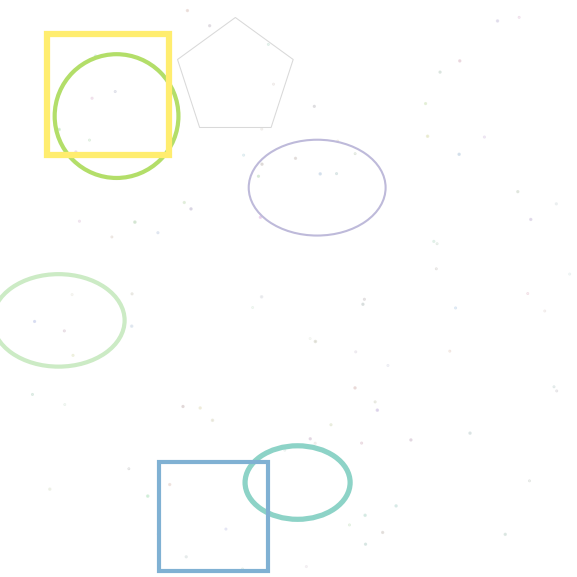[{"shape": "oval", "thickness": 2.5, "radius": 0.45, "center": [0.515, 0.164]}, {"shape": "oval", "thickness": 1, "radius": 0.59, "center": [0.549, 0.674]}, {"shape": "square", "thickness": 2, "radius": 0.47, "center": [0.37, 0.105]}, {"shape": "circle", "thickness": 2, "radius": 0.54, "center": [0.202, 0.798]}, {"shape": "pentagon", "thickness": 0.5, "radius": 0.53, "center": [0.408, 0.864]}, {"shape": "oval", "thickness": 2, "radius": 0.57, "center": [0.101, 0.444]}, {"shape": "square", "thickness": 3, "radius": 0.53, "center": [0.187, 0.836]}]